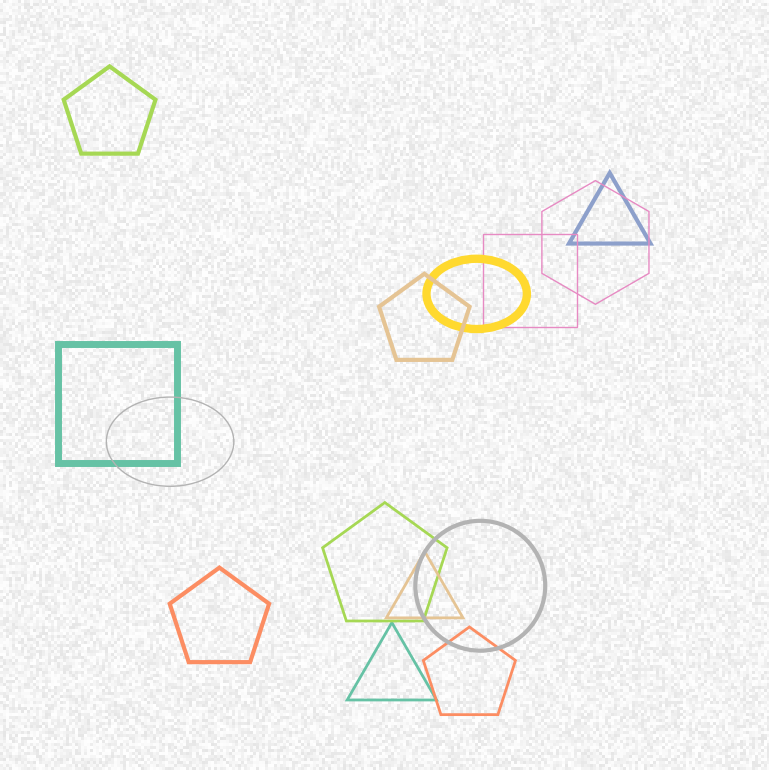[{"shape": "triangle", "thickness": 1, "radius": 0.34, "center": [0.509, 0.124]}, {"shape": "square", "thickness": 2.5, "radius": 0.39, "center": [0.153, 0.476]}, {"shape": "pentagon", "thickness": 1.5, "radius": 0.34, "center": [0.285, 0.195]}, {"shape": "pentagon", "thickness": 1, "radius": 0.31, "center": [0.61, 0.123]}, {"shape": "triangle", "thickness": 1.5, "radius": 0.31, "center": [0.792, 0.714]}, {"shape": "square", "thickness": 0.5, "radius": 0.3, "center": [0.688, 0.636]}, {"shape": "hexagon", "thickness": 0.5, "radius": 0.4, "center": [0.773, 0.685]}, {"shape": "pentagon", "thickness": 1.5, "radius": 0.31, "center": [0.142, 0.851]}, {"shape": "pentagon", "thickness": 1, "radius": 0.43, "center": [0.5, 0.262]}, {"shape": "oval", "thickness": 3, "radius": 0.33, "center": [0.619, 0.618]}, {"shape": "triangle", "thickness": 1, "radius": 0.29, "center": [0.551, 0.226]}, {"shape": "pentagon", "thickness": 1.5, "radius": 0.31, "center": [0.551, 0.583]}, {"shape": "circle", "thickness": 1.5, "radius": 0.42, "center": [0.624, 0.239]}, {"shape": "oval", "thickness": 0.5, "radius": 0.41, "center": [0.221, 0.426]}]